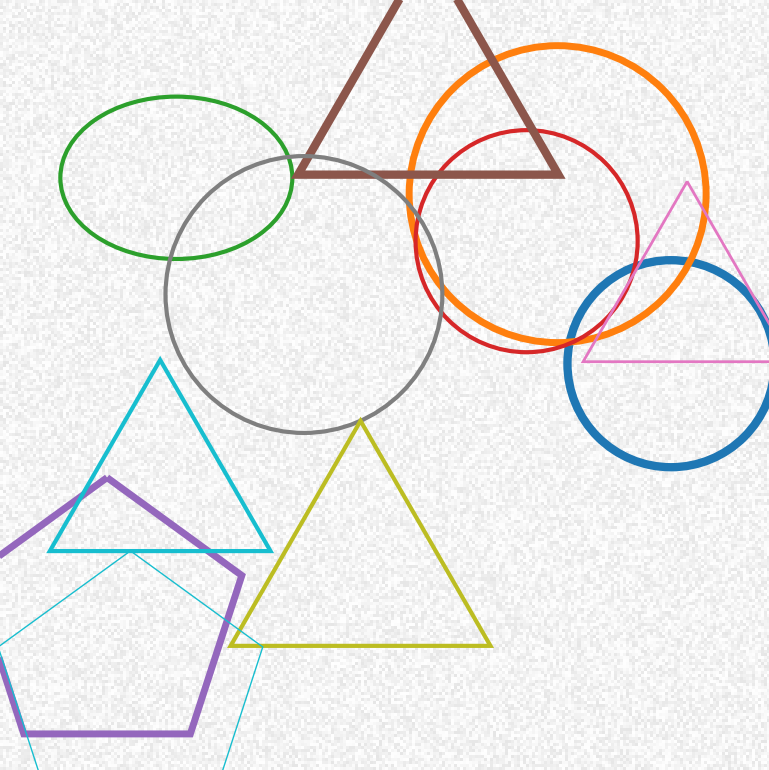[{"shape": "circle", "thickness": 3, "radius": 0.67, "center": [0.871, 0.528]}, {"shape": "circle", "thickness": 2.5, "radius": 0.96, "center": [0.724, 0.748]}, {"shape": "oval", "thickness": 1.5, "radius": 0.75, "center": [0.229, 0.769]}, {"shape": "circle", "thickness": 1.5, "radius": 0.72, "center": [0.684, 0.687]}, {"shape": "pentagon", "thickness": 2.5, "radius": 0.92, "center": [0.139, 0.196]}, {"shape": "triangle", "thickness": 3, "radius": 0.98, "center": [0.556, 0.871]}, {"shape": "triangle", "thickness": 1, "radius": 0.78, "center": [0.892, 0.608]}, {"shape": "circle", "thickness": 1.5, "radius": 0.9, "center": [0.395, 0.618]}, {"shape": "triangle", "thickness": 1.5, "radius": 0.97, "center": [0.468, 0.259]}, {"shape": "pentagon", "thickness": 0.5, "radius": 0.9, "center": [0.169, 0.104]}, {"shape": "triangle", "thickness": 1.5, "radius": 0.83, "center": [0.208, 0.367]}]